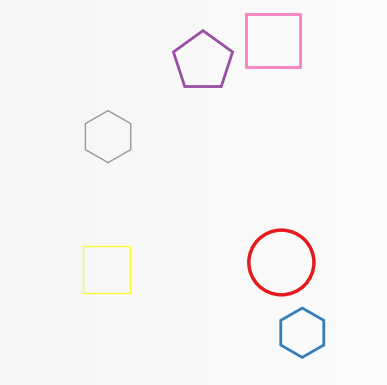[{"shape": "circle", "thickness": 2.5, "radius": 0.42, "center": [0.726, 0.318]}, {"shape": "hexagon", "thickness": 2, "radius": 0.32, "center": [0.78, 0.136]}, {"shape": "pentagon", "thickness": 2, "radius": 0.4, "center": [0.524, 0.84]}, {"shape": "square", "thickness": 1, "radius": 0.3, "center": [0.275, 0.3]}, {"shape": "square", "thickness": 2, "radius": 0.34, "center": [0.704, 0.894]}, {"shape": "hexagon", "thickness": 1, "radius": 0.34, "center": [0.279, 0.645]}]